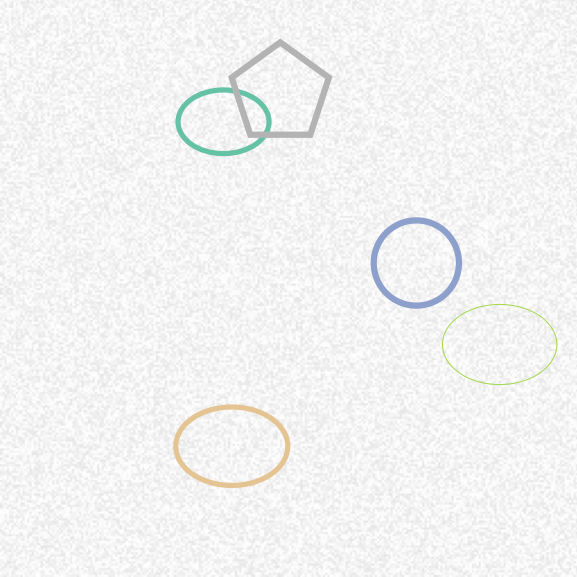[{"shape": "oval", "thickness": 2.5, "radius": 0.39, "center": [0.387, 0.788]}, {"shape": "circle", "thickness": 3, "radius": 0.37, "center": [0.721, 0.544]}, {"shape": "oval", "thickness": 0.5, "radius": 0.5, "center": [0.865, 0.403]}, {"shape": "oval", "thickness": 2.5, "radius": 0.49, "center": [0.401, 0.226]}, {"shape": "pentagon", "thickness": 3, "radius": 0.44, "center": [0.485, 0.837]}]